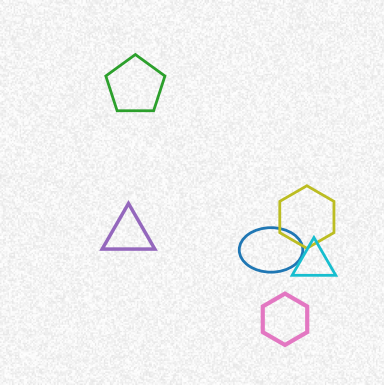[{"shape": "oval", "thickness": 2, "radius": 0.41, "center": [0.704, 0.351]}, {"shape": "pentagon", "thickness": 2, "radius": 0.4, "center": [0.352, 0.778]}, {"shape": "triangle", "thickness": 2.5, "radius": 0.39, "center": [0.334, 0.393]}, {"shape": "hexagon", "thickness": 3, "radius": 0.33, "center": [0.74, 0.171]}, {"shape": "hexagon", "thickness": 2, "radius": 0.41, "center": [0.797, 0.436]}, {"shape": "triangle", "thickness": 2, "radius": 0.33, "center": [0.815, 0.318]}]